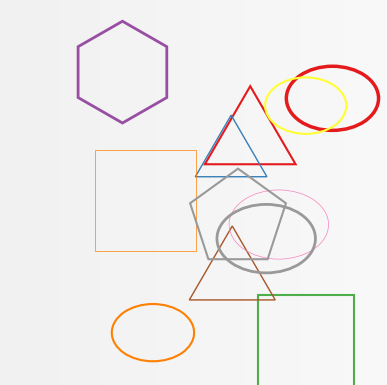[{"shape": "oval", "thickness": 2.5, "radius": 0.59, "center": [0.858, 0.745]}, {"shape": "triangle", "thickness": 1.5, "radius": 0.68, "center": [0.646, 0.641]}, {"shape": "triangle", "thickness": 1, "radius": 0.53, "center": [0.596, 0.594]}, {"shape": "square", "thickness": 1.5, "radius": 0.62, "center": [0.79, 0.109]}, {"shape": "hexagon", "thickness": 2, "radius": 0.66, "center": [0.316, 0.813]}, {"shape": "oval", "thickness": 1.5, "radius": 0.53, "center": [0.395, 0.136]}, {"shape": "square", "thickness": 0.5, "radius": 0.65, "center": [0.376, 0.479]}, {"shape": "oval", "thickness": 1.5, "radius": 0.52, "center": [0.789, 0.726]}, {"shape": "triangle", "thickness": 1, "radius": 0.64, "center": [0.599, 0.285]}, {"shape": "oval", "thickness": 0.5, "radius": 0.64, "center": [0.72, 0.417]}, {"shape": "pentagon", "thickness": 1.5, "radius": 0.65, "center": [0.614, 0.432]}, {"shape": "oval", "thickness": 2, "radius": 0.64, "center": [0.687, 0.38]}]